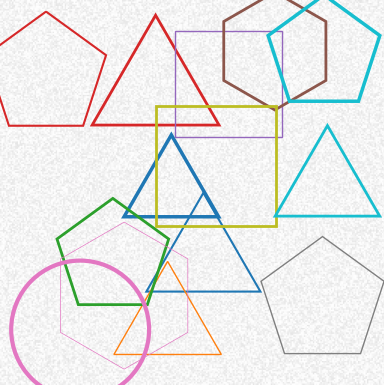[{"shape": "triangle", "thickness": 1.5, "radius": 0.86, "center": [0.528, 0.328]}, {"shape": "triangle", "thickness": 2.5, "radius": 0.71, "center": [0.445, 0.508]}, {"shape": "triangle", "thickness": 1, "radius": 0.81, "center": [0.435, 0.16]}, {"shape": "pentagon", "thickness": 2, "radius": 0.76, "center": [0.293, 0.332]}, {"shape": "pentagon", "thickness": 1.5, "radius": 0.82, "center": [0.12, 0.806]}, {"shape": "triangle", "thickness": 2, "radius": 0.95, "center": [0.404, 0.77]}, {"shape": "square", "thickness": 1, "radius": 0.69, "center": [0.594, 0.782]}, {"shape": "hexagon", "thickness": 2, "radius": 0.77, "center": [0.714, 0.868]}, {"shape": "hexagon", "thickness": 0.5, "radius": 0.95, "center": [0.322, 0.232]}, {"shape": "circle", "thickness": 3, "radius": 0.9, "center": [0.208, 0.144]}, {"shape": "pentagon", "thickness": 1, "radius": 0.84, "center": [0.838, 0.217]}, {"shape": "square", "thickness": 2, "radius": 0.78, "center": [0.562, 0.568]}, {"shape": "pentagon", "thickness": 2.5, "radius": 0.76, "center": [0.842, 0.86]}, {"shape": "triangle", "thickness": 2, "radius": 0.78, "center": [0.851, 0.517]}]